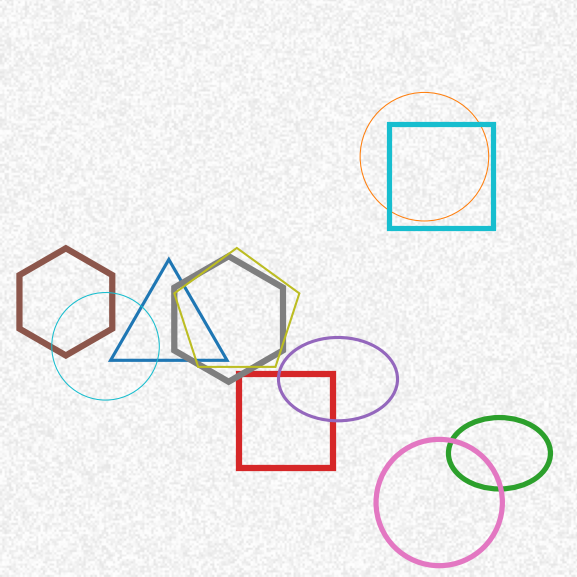[{"shape": "triangle", "thickness": 1.5, "radius": 0.58, "center": [0.292, 0.433]}, {"shape": "circle", "thickness": 0.5, "radius": 0.56, "center": [0.735, 0.728]}, {"shape": "oval", "thickness": 2.5, "radius": 0.44, "center": [0.865, 0.214]}, {"shape": "square", "thickness": 3, "radius": 0.41, "center": [0.495, 0.27]}, {"shape": "oval", "thickness": 1.5, "radius": 0.52, "center": [0.585, 0.343]}, {"shape": "hexagon", "thickness": 3, "radius": 0.46, "center": [0.114, 0.476]}, {"shape": "circle", "thickness": 2.5, "radius": 0.55, "center": [0.761, 0.129]}, {"shape": "hexagon", "thickness": 3, "radius": 0.54, "center": [0.396, 0.447]}, {"shape": "pentagon", "thickness": 1, "radius": 0.57, "center": [0.41, 0.456]}, {"shape": "square", "thickness": 2.5, "radius": 0.45, "center": [0.763, 0.694]}, {"shape": "circle", "thickness": 0.5, "radius": 0.47, "center": [0.183, 0.399]}]